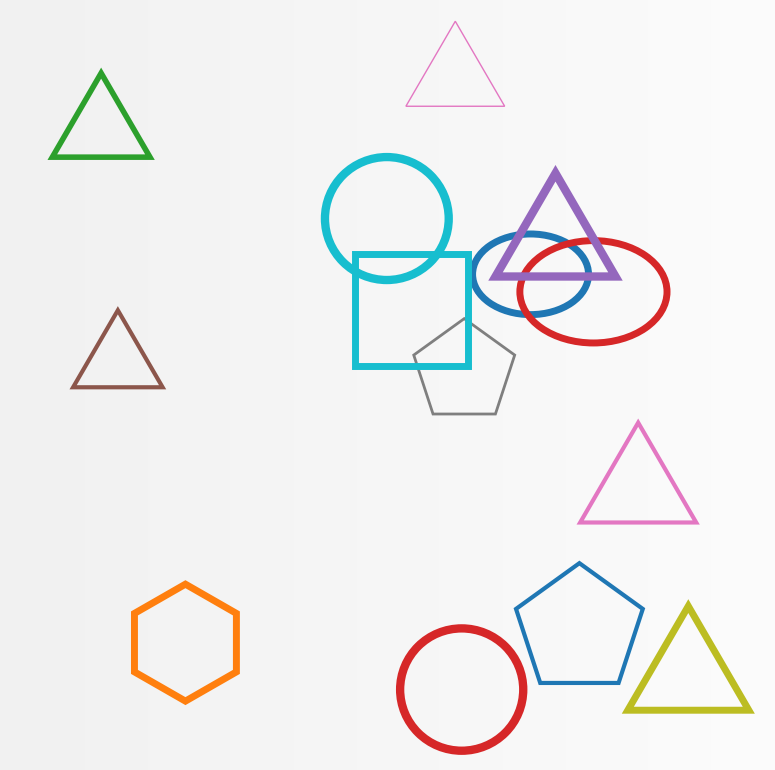[{"shape": "pentagon", "thickness": 1.5, "radius": 0.43, "center": [0.748, 0.183]}, {"shape": "oval", "thickness": 2.5, "radius": 0.37, "center": [0.685, 0.644]}, {"shape": "hexagon", "thickness": 2.5, "radius": 0.38, "center": [0.239, 0.165]}, {"shape": "triangle", "thickness": 2, "radius": 0.36, "center": [0.131, 0.832]}, {"shape": "oval", "thickness": 2.5, "radius": 0.47, "center": [0.766, 0.621]}, {"shape": "circle", "thickness": 3, "radius": 0.4, "center": [0.596, 0.104]}, {"shape": "triangle", "thickness": 3, "radius": 0.45, "center": [0.717, 0.686]}, {"shape": "triangle", "thickness": 1.5, "radius": 0.33, "center": [0.152, 0.53]}, {"shape": "triangle", "thickness": 0.5, "radius": 0.37, "center": [0.587, 0.899]}, {"shape": "triangle", "thickness": 1.5, "radius": 0.43, "center": [0.823, 0.365]}, {"shape": "pentagon", "thickness": 1, "radius": 0.34, "center": [0.599, 0.518]}, {"shape": "triangle", "thickness": 2.5, "radius": 0.45, "center": [0.888, 0.123]}, {"shape": "square", "thickness": 2.5, "radius": 0.37, "center": [0.531, 0.597]}, {"shape": "circle", "thickness": 3, "radius": 0.4, "center": [0.499, 0.716]}]